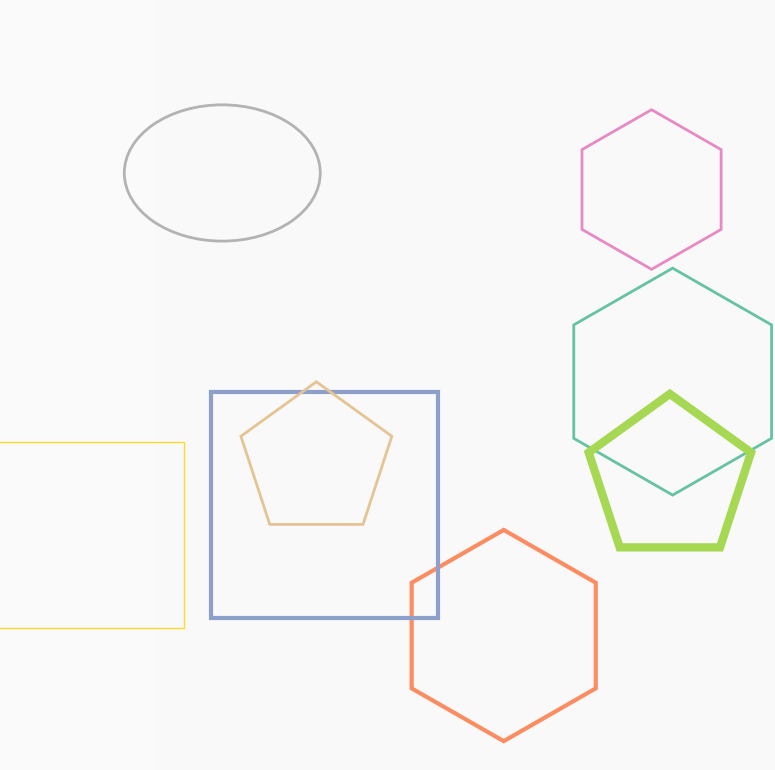[{"shape": "hexagon", "thickness": 1, "radius": 0.74, "center": [0.868, 0.504]}, {"shape": "hexagon", "thickness": 1.5, "radius": 0.69, "center": [0.65, 0.175]}, {"shape": "square", "thickness": 1.5, "radius": 0.73, "center": [0.419, 0.345]}, {"shape": "hexagon", "thickness": 1, "radius": 0.52, "center": [0.841, 0.754]}, {"shape": "pentagon", "thickness": 3, "radius": 0.55, "center": [0.864, 0.378]}, {"shape": "square", "thickness": 0.5, "radius": 0.6, "center": [0.117, 0.305]}, {"shape": "pentagon", "thickness": 1, "radius": 0.51, "center": [0.408, 0.402]}, {"shape": "oval", "thickness": 1, "radius": 0.63, "center": [0.287, 0.775]}]